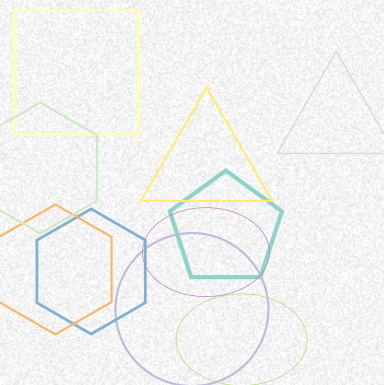[{"shape": "pentagon", "thickness": 3, "radius": 0.77, "center": [0.587, 0.404]}, {"shape": "square", "thickness": 2, "radius": 0.81, "center": [0.197, 0.812]}, {"shape": "circle", "thickness": 1.5, "radius": 0.99, "center": [0.499, 0.196]}, {"shape": "hexagon", "thickness": 2, "radius": 0.81, "center": [0.237, 0.295]}, {"shape": "hexagon", "thickness": 1.5, "radius": 0.84, "center": [0.144, 0.3]}, {"shape": "oval", "thickness": 0.5, "radius": 0.85, "center": [0.628, 0.117]}, {"shape": "triangle", "thickness": 1, "radius": 0.88, "center": [0.873, 0.69]}, {"shape": "oval", "thickness": 0.5, "radius": 0.83, "center": [0.535, 0.345]}, {"shape": "hexagon", "thickness": 1.5, "radius": 0.85, "center": [0.105, 0.564]}, {"shape": "triangle", "thickness": 1.5, "radius": 0.98, "center": [0.537, 0.577]}]